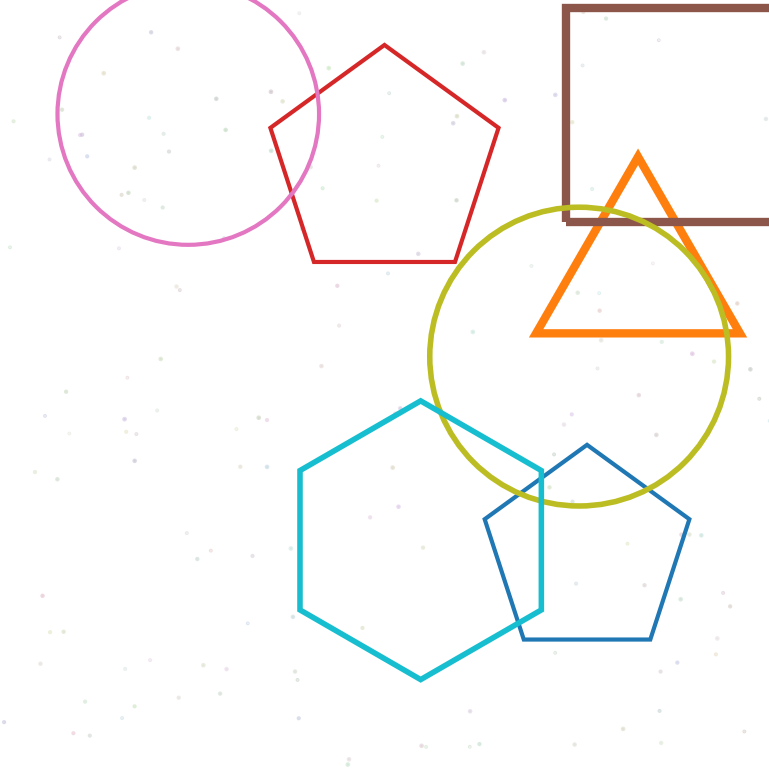[{"shape": "pentagon", "thickness": 1.5, "radius": 0.7, "center": [0.762, 0.283]}, {"shape": "triangle", "thickness": 3, "radius": 0.76, "center": [0.829, 0.644]}, {"shape": "pentagon", "thickness": 1.5, "radius": 0.78, "center": [0.499, 0.786]}, {"shape": "square", "thickness": 3, "radius": 0.7, "center": [0.875, 0.85]}, {"shape": "circle", "thickness": 1.5, "radius": 0.85, "center": [0.245, 0.852]}, {"shape": "circle", "thickness": 2, "radius": 0.97, "center": [0.752, 0.537]}, {"shape": "hexagon", "thickness": 2, "radius": 0.9, "center": [0.546, 0.298]}]